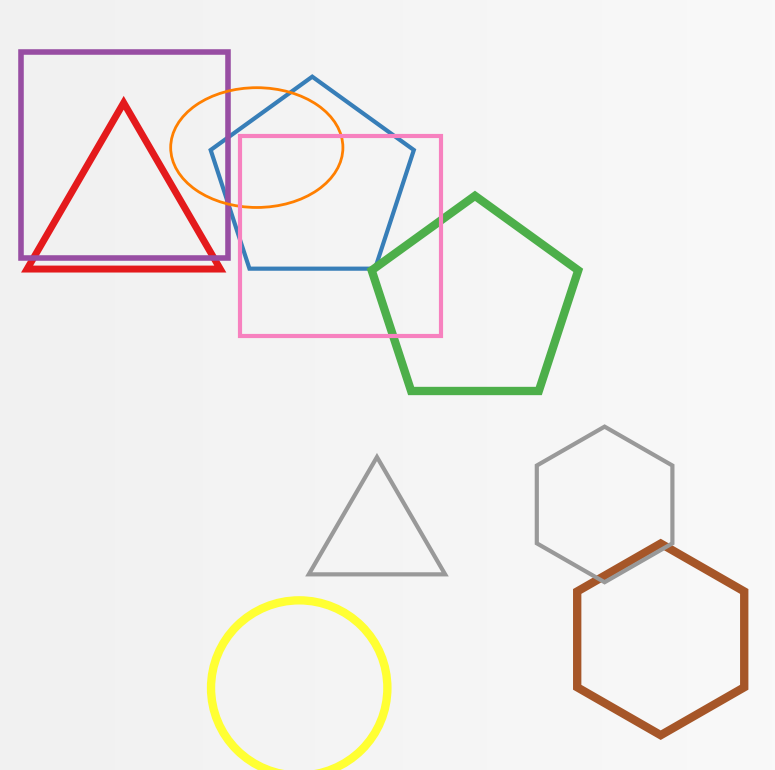[{"shape": "triangle", "thickness": 2.5, "radius": 0.72, "center": [0.16, 0.723]}, {"shape": "pentagon", "thickness": 1.5, "radius": 0.69, "center": [0.403, 0.763]}, {"shape": "pentagon", "thickness": 3, "radius": 0.7, "center": [0.613, 0.606]}, {"shape": "square", "thickness": 2, "radius": 0.67, "center": [0.161, 0.798]}, {"shape": "oval", "thickness": 1, "radius": 0.56, "center": [0.331, 0.808]}, {"shape": "circle", "thickness": 3, "radius": 0.57, "center": [0.386, 0.107]}, {"shape": "hexagon", "thickness": 3, "radius": 0.62, "center": [0.853, 0.17]}, {"shape": "square", "thickness": 1.5, "radius": 0.65, "center": [0.439, 0.693]}, {"shape": "triangle", "thickness": 1.5, "radius": 0.51, "center": [0.486, 0.305]}, {"shape": "hexagon", "thickness": 1.5, "radius": 0.51, "center": [0.78, 0.345]}]